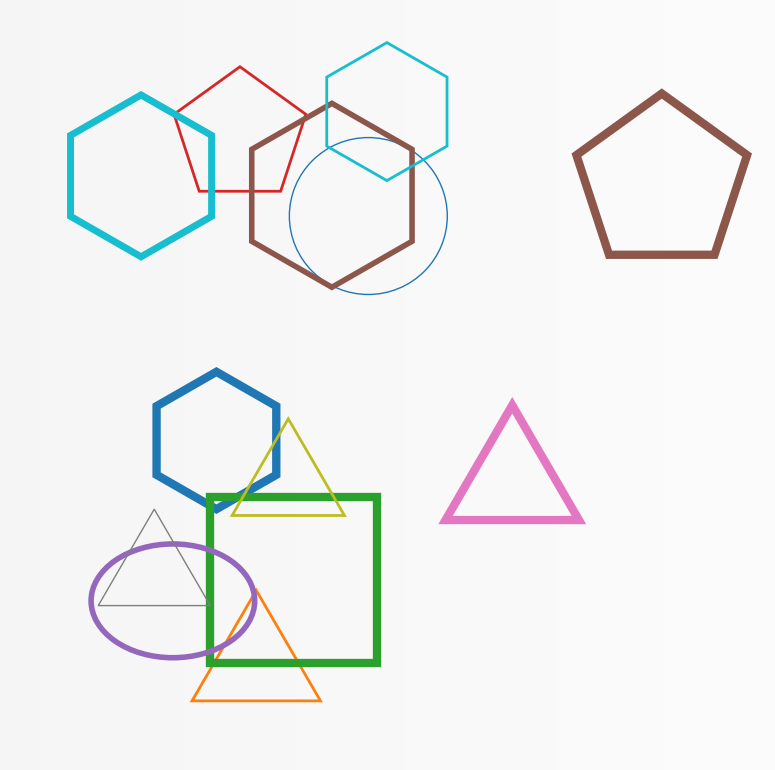[{"shape": "hexagon", "thickness": 3, "radius": 0.45, "center": [0.279, 0.428]}, {"shape": "circle", "thickness": 0.5, "radius": 0.51, "center": [0.475, 0.719]}, {"shape": "triangle", "thickness": 1, "radius": 0.48, "center": [0.331, 0.138]}, {"shape": "square", "thickness": 3, "radius": 0.54, "center": [0.378, 0.247]}, {"shape": "pentagon", "thickness": 1, "radius": 0.45, "center": [0.31, 0.824]}, {"shape": "oval", "thickness": 2, "radius": 0.53, "center": [0.223, 0.22]}, {"shape": "pentagon", "thickness": 3, "radius": 0.58, "center": [0.854, 0.763]}, {"shape": "hexagon", "thickness": 2, "radius": 0.6, "center": [0.428, 0.746]}, {"shape": "triangle", "thickness": 3, "radius": 0.5, "center": [0.661, 0.374]}, {"shape": "triangle", "thickness": 0.5, "radius": 0.42, "center": [0.199, 0.255]}, {"shape": "triangle", "thickness": 1, "radius": 0.42, "center": [0.372, 0.372]}, {"shape": "hexagon", "thickness": 2.5, "radius": 0.53, "center": [0.182, 0.772]}, {"shape": "hexagon", "thickness": 1, "radius": 0.45, "center": [0.499, 0.855]}]